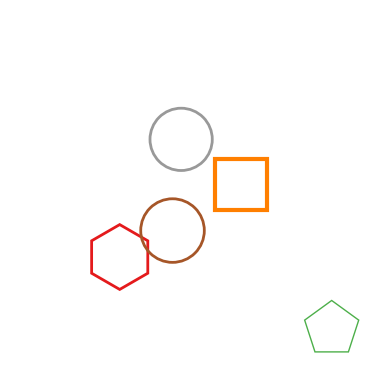[{"shape": "hexagon", "thickness": 2, "radius": 0.42, "center": [0.311, 0.332]}, {"shape": "pentagon", "thickness": 1, "radius": 0.37, "center": [0.862, 0.146]}, {"shape": "square", "thickness": 3, "radius": 0.33, "center": [0.626, 0.521]}, {"shape": "circle", "thickness": 2, "radius": 0.41, "center": [0.448, 0.401]}, {"shape": "circle", "thickness": 2, "radius": 0.4, "center": [0.47, 0.638]}]